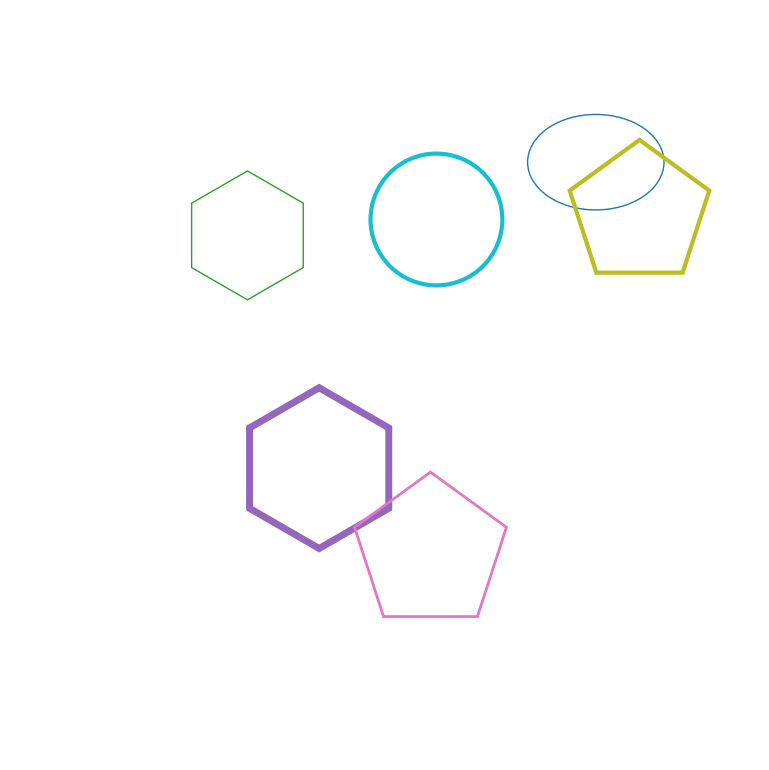[{"shape": "oval", "thickness": 0.5, "radius": 0.44, "center": [0.774, 0.789]}, {"shape": "hexagon", "thickness": 0.5, "radius": 0.42, "center": [0.321, 0.694]}, {"shape": "hexagon", "thickness": 2.5, "radius": 0.52, "center": [0.414, 0.392]}, {"shape": "pentagon", "thickness": 1, "radius": 0.52, "center": [0.559, 0.283]}, {"shape": "pentagon", "thickness": 1.5, "radius": 0.48, "center": [0.83, 0.723]}, {"shape": "circle", "thickness": 1.5, "radius": 0.43, "center": [0.567, 0.715]}]